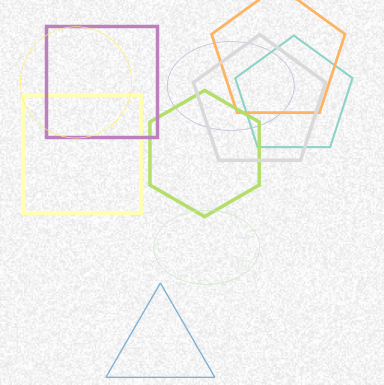[{"shape": "pentagon", "thickness": 1.5, "radius": 0.8, "center": [0.763, 0.747]}, {"shape": "square", "thickness": 3, "radius": 0.77, "center": [0.213, 0.601]}, {"shape": "oval", "thickness": 0.5, "radius": 0.82, "center": [0.599, 0.777]}, {"shape": "triangle", "thickness": 1, "radius": 0.82, "center": [0.417, 0.102]}, {"shape": "pentagon", "thickness": 2, "radius": 0.91, "center": [0.723, 0.855]}, {"shape": "hexagon", "thickness": 2.5, "radius": 0.82, "center": [0.531, 0.601]}, {"shape": "pentagon", "thickness": 2.5, "radius": 0.9, "center": [0.674, 0.73]}, {"shape": "square", "thickness": 2.5, "radius": 0.72, "center": [0.264, 0.787]}, {"shape": "oval", "thickness": 0.5, "radius": 0.69, "center": [0.537, 0.357]}, {"shape": "circle", "thickness": 0.5, "radius": 0.72, "center": [0.198, 0.786]}]